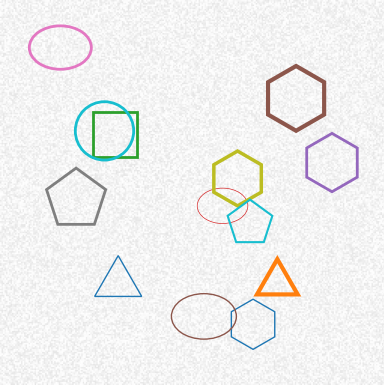[{"shape": "triangle", "thickness": 1, "radius": 0.35, "center": [0.307, 0.265]}, {"shape": "hexagon", "thickness": 1, "radius": 0.33, "center": [0.657, 0.158]}, {"shape": "triangle", "thickness": 3, "radius": 0.31, "center": [0.72, 0.266]}, {"shape": "square", "thickness": 2, "radius": 0.29, "center": [0.299, 0.651]}, {"shape": "oval", "thickness": 0.5, "radius": 0.33, "center": [0.578, 0.465]}, {"shape": "hexagon", "thickness": 2, "radius": 0.38, "center": [0.862, 0.578]}, {"shape": "hexagon", "thickness": 3, "radius": 0.42, "center": [0.769, 0.744]}, {"shape": "oval", "thickness": 1, "radius": 0.42, "center": [0.53, 0.178]}, {"shape": "oval", "thickness": 2, "radius": 0.4, "center": [0.157, 0.876]}, {"shape": "pentagon", "thickness": 2, "radius": 0.4, "center": [0.198, 0.483]}, {"shape": "hexagon", "thickness": 2.5, "radius": 0.36, "center": [0.617, 0.536]}, {"shape": "pentagon", "thickness": 1.5, "radius": 0.31, "center": [0.649, 0.42]}, {"shape": "circle", "thickness": 2, "radius": 0.38, "center": [0.271, 0.66]}]